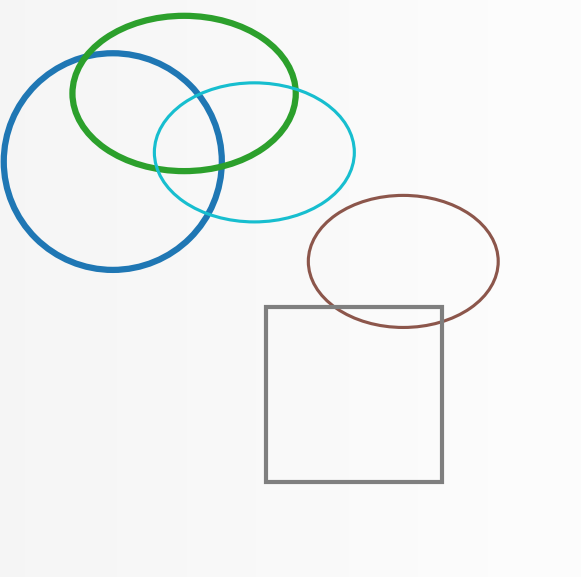[{"shape": "circle", "thickness": 3, "radius": 0.94, "center": [0.194, 0.719]}, {"shape": "oval", "thickness": 3, "radius": 0.96, "center": [0.317, 0.837]}, {"shape": "oval", "thickness": 1.5, "radius": 0.82, "center": [0.694, 0.546]}, {"shape": "square", "thickness": 2, "radius": 0.76, "center": [0.609, 0.316]}, {"shape": "oval", "thickness": 1.5, "radius": 0.86, "center": [0.438, 0.735]}]